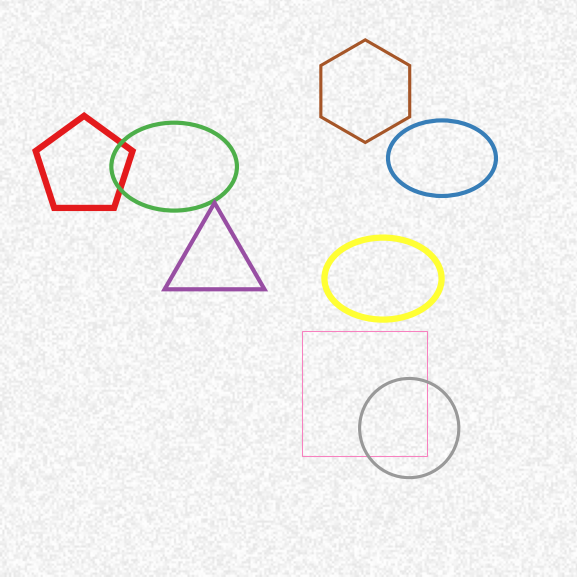[{"shape": "pentagon", "thickness": 3, "radius": 0.44, "center": [0.146, 0.71]}, {"shape": "oval", "thickness": 2, "radius": 0.47, "center": [0.765, 0.725]}, {"shape": "oval", "thickness": 2, "radius": 0.54, "center": [0.302, 0.711]}, {"shape": "triangle", "thickness": 2, "radius": 0.5, "center": [0.371, 0.548]}, {"shape": "oval", "thickness": 3, "radius": 0.51, "center": [0.663, 0.517]}, {"shape": "hexagon", "thickness": 1.5, "radius": 0.44, "center": [0.633, 0.841]}, {"shape": "square", "thickness": 0.5, "radius": 0.54, "center": [0.631, 0.317]}, {"shape": "circle", "thickness": 1.5, "radius": 0.43, "center": [0.709, 0.258]}]